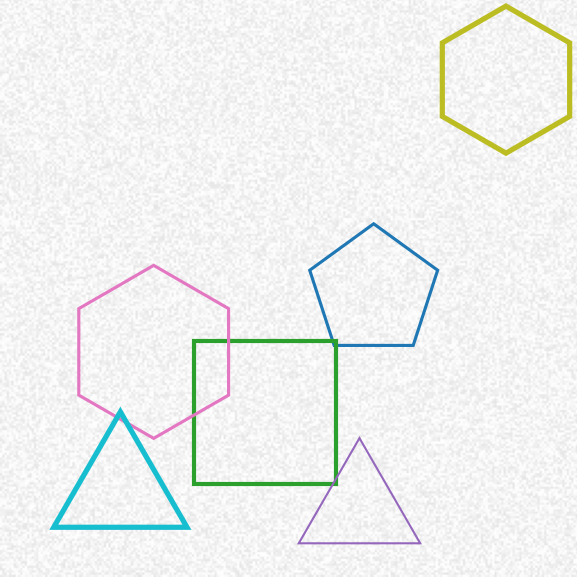[{"shape": "pentagon", "thickness": 1.5, "radius": 0.58, "center": [0.647, 0.495]}, {"shape": "square", "thickness": 2, "radius": 0.62, "center": [0.459, 0.285]}, {"shape": "triangle", "thickness": 1, "radius": 0.61, "center": [0.622, 0.119]}, {"shape": "hexagon", "thickness": 1.5, "radius": 0.75, "center": [0.266, 0.39]}, {"shape": "hexagon", "thickness": 2.5, "radius": 0.64, "center": [0.876, 0.861]}, {"shape": "triangle", "thickness": 2.5, "radius": 0.67, "center": [0.208, 0.153]}]